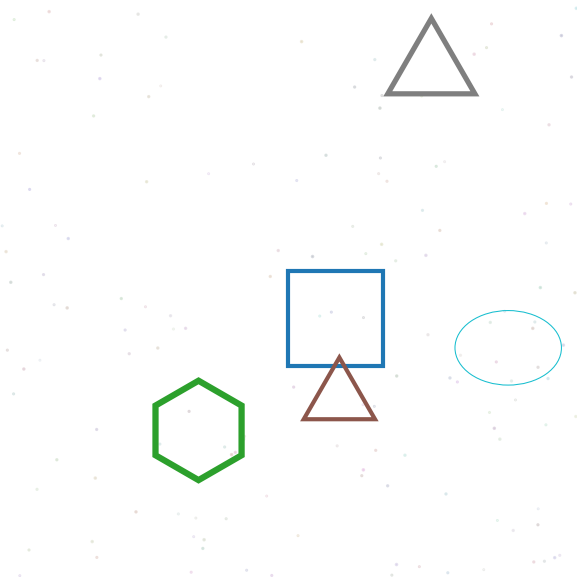[{"shape": "square", "thickness": 2, "radius": 0.41, "center": [0.581, 0.448]}, {"shape": "hexagon", "thickness": 3, "radius": 0.43, "center": [0.344, 0.254]}, {"shape": "triangle", "thickness": 2, "radius": 0.36, "center": [0.588, 0.309]}, {"shape": "triangle", "thickness": 2.5, "radius": 0.44, "center": [0.747, 0.88]}, {"shape": "oval", "thickness": 0.5, "radius": 0.46, "center": [0.88, 0.397]}]